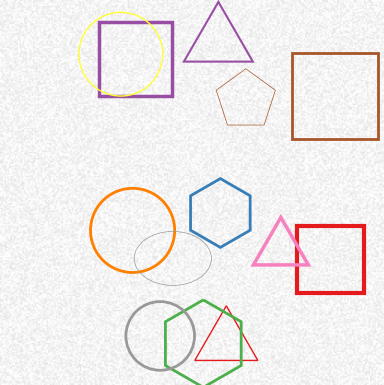[{"shape": "square", "thickness": 3, "radius": 0.43, "center": [0.859, 0.326]}, {"shape": "triangle", "thickness": 1, "radius": 0.47, "center": [0.588, 0.111]}, {"shape": "hexagon", "thickness": 2, "radius": 0.45, "center": [0.572, 0.447]}, {"shape": "hexagon", "thickness": 2, "radius": 0.57, "center": [0.528, 0.107]}, {"shape": "triangle", "thickness": 1.5, "radius": 0.52, "center": [0.567, 0.892]}, {"shape": "square", "thickness": 2.5, "radius": 0.48, "center": [0.352, 0.847]}, {"shape": "circle", "thickness": 2, "radius": 0.55, "center": [0.344, 0.402]}, {"shape": "circle", "thickness": 1, "radius": 0.54, "center": [0.314, 0.859]}, {"shape": "square", "thickness": 2, "radius": 0.56, "center": [0.87, 0.75]}, {"shape": "pentagon", "thickness": 0.5, "radius": 0.4, "center": [0.638, 0.741]}, {"shape": "triangle", "thickness": 2.5, "radius": 0.41, "center": [0.729, 0.353]}, {"shape": "circle", "thickness": 2, "radius": 0.45, "center": [0.416, 0.127]}, {"shape": "oval", "thickness": 0.5, "radius": 0.5, "center": [0.449, 0.329]}]